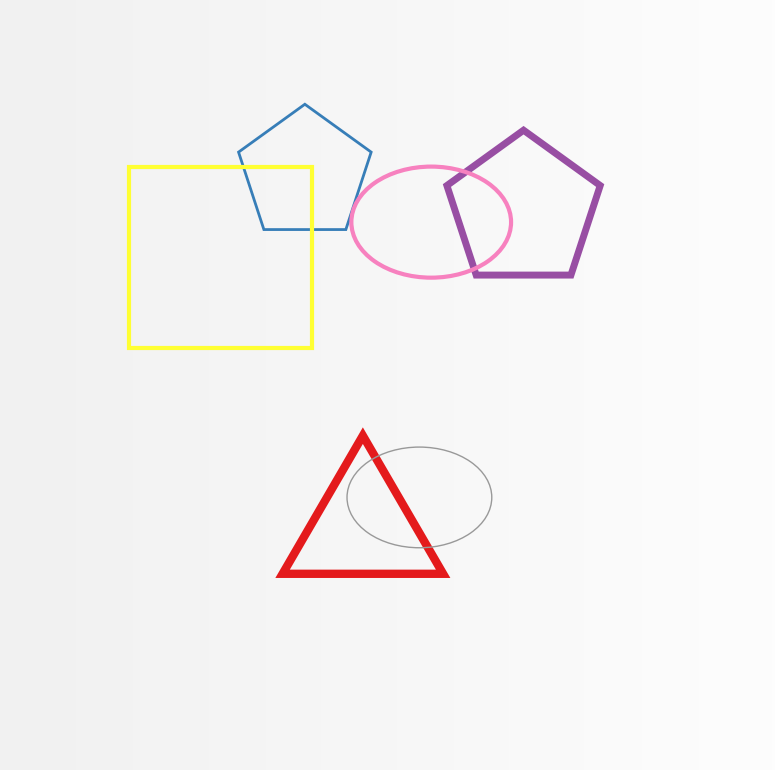[{"shape": "triangle", "thickness": 3, "radius": 0.6, "center": [0.468, 0.315]}, {"shape": "pentagon", "thickness": 1, "radius": 0.45, "center": [0.393, 0.775]}, {"shape": "pentagon", "thickness": 2.5, "radius": 0.52, "center": [0.676, 0.727]}, {"shape": "square", "thickness": 1.5, "radius": 0.59, "center": [0.284, 0.666]}, {"shape": "oval", "thickness": 1.5, "radius": 0.52, "center": [0.556, 0.712]}, {"shape": "oval", "thickness": 0.5, "radius": 0.47, "center": [0.541, 0.354]}]